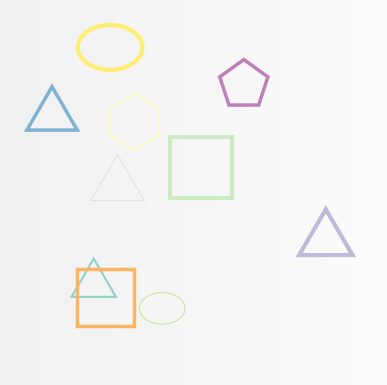[{"shape": "triangle", "thickness": 1.5, "radius": 0.33, "center": [0.242, 0.262]}, {"shape": "hexagon", "thickness": 1, "radius": 0.36, "center": [0.347, 0.684]}, {"shape": "triangle", "thickness": 3, "radius": 0.4, "center": [0.841, 0.377]}, {"shape": "triangle", "thickness": 2.5, "radius": 0.38, "center": [0.134, 0.7]}, {"shape": "square", "thickness": 2.5, "radius": 0.37, "center": [0.271, 0.227]}, {"shape": "oval", "thickness": 0.5, "radius": 0.29, "center": [0.419, 0.199]}, {"shape": "triangle", "thickness": 0.5, "radius": 0.4, "center": [0.303, 0.519]}, {"shape": "pentagon", "thickness": 2.5, "radius": 0.33, "center": [0.629, 0.78]}, {"shape": "square", "thickness": 3, "radius": 0.4, "center": [0.518, 0.564]}, {"shape": "oval", "thickness": 3, "radius": 0.42, "center": [0.284, 0.877]}]